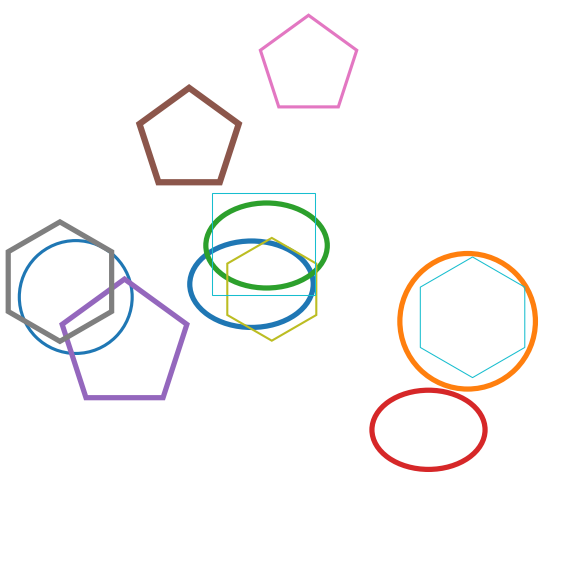[{"shape": "circle", "thickness": 1.5, "radius": 0.49, "center": [0.131, 0.485]}, {"shape": "oval", "thickness": 2.5, "radius": 0.53, "center": [0.436, 0.507]}, {"shape": "circle", "thickness": 2.5, "radius": 0.59, "center": [0.81, 0.443]}, {"shape": "oval", "thickness": 2.5, "radius": 0.53, "center": [0.462, 0.574]}, {"shape": "oval", "thickness": 2.5, "radius": 0.49, "center": [0.742, 0.255]}, {"shape": "pentagon", "thickness": 2.5, "radius": 0.57, "center": [0.216, 0.402]}, {"shape": "pentagon", "thickness": 3, "radius": 0.45, "center": [0.327, 0.757]}, {"shape": "pentagon", "thickness": 1.5, "radius": 0.44, "center": [0.534, 0.885]}, {"shape": "hexagon", "thickness": 2.5, "radius": 0.52, "center": [0.104, 0.511]}, {"shape": "hexagon", "thickness": 1, "radius": 0.44, "center": [0.471, 0.498]}, {"shape": "hexagon", "thickness": 0.5, "radius": 0.52, "center": [0.818, 0.45]}, {"shape": "square", "thickness": 0.5, "radius": 0.44, "center": [0.456, 0.577]}]